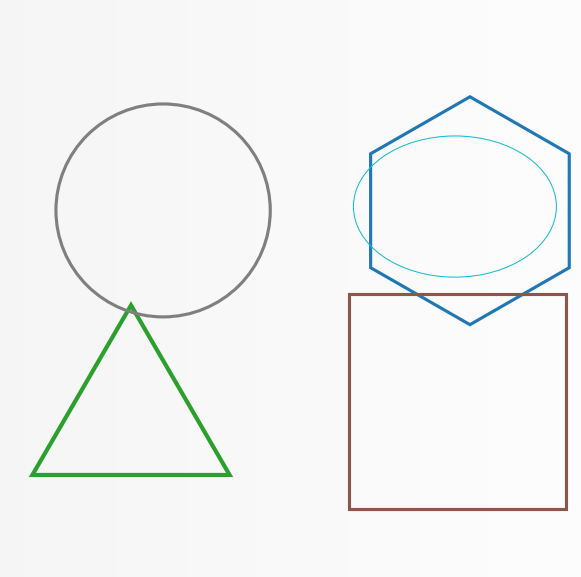[{"shape": "hexagon", "thickness": 1.5, "radius": 0.99, "center": [0.808, 0.634]}, {"shape": "triangle", "thickness": 2, "radius": 0.98, "center": [0.225, 0.275]}, {"shape": "square", "thickness": 1.5, "radius": 0.93, "center": [0.787, 0.304]}, {"shape": "circle", "thickness": 1.5, "radius": 0.92, "center": [0.281, 0.635]}, {"shape": "oval", "thickness": 0.5, "radius": 0.87, "center": [0.783, 0.641]}]